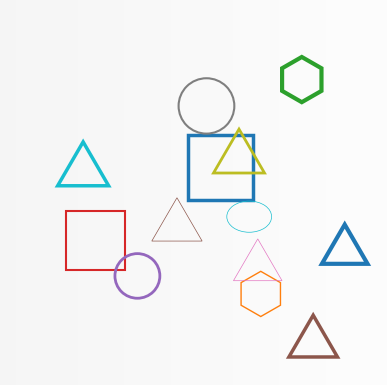[{"shape": "square", "thickness": 2.5, "radius": 0.42, "center": [0.568, 0.565]}, {"shape": "triangle", "thickness": 3, "radius": 0.34, "center": [0.89, 0.349]}, {"shape": "hexagon", "thickness": 1, "radius": 0.29, "center": [0.673, 0.237]}, {"shape": "hexagon", "thickness": 3, "radius": 0.29, "center": [0.779, 0.793]}, {"shape": "square", "thickness": 1.5, "radius": 0.38, "center": [0.246, 0.376]}, {"shape": "circle", "thickness": 2, "radius": 0.29, "center": [0.355, 0.283]}, {"shape": "triangle", "thickness": 0.5, "radius": 0.38, "center": [0.457, 0.411]}, {"shape": "triangle", "thickness": 2.5, "radius": 0.36, "center": [0.808, 0.109]}, {"shape": "triangle", "thickness": 0.5, "radius": 0.36, "center": [0.665, 0.307]}, {"shape": "circle", "thickness": 1.5, "radius": 0.36, "center": [0.533, 0.725]}, {"shape": "triangle", "thickness": 2, "radius": 0.38, "center": [0.617, 0.589]}, {"shape": "oval", "thickness": 0.5, "radius": 0.29, "center": [0.643, 0.437]}, {"shape": "triangle", "thickness": 2.5, "radius": 0.38, "center": [0.215, 0.555]}]